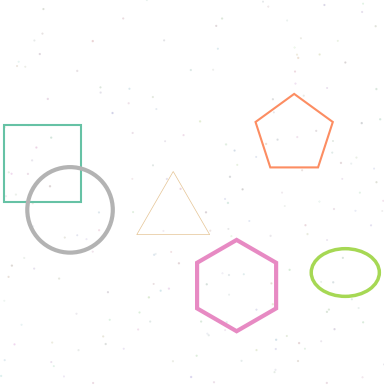[{"shape": "square", "thickness": 1.5, "radius": 0.5, "center": [0.111, 0.575]}, {"shape": "pentagon", "thickness": 1.5, "radius": 0.53, "center": [0.764, 0.651]}, {"shape": "hexagon", "thickness": 3, "radius": 0.59, "center": [0.615, 0.258]}, {"shape": "oval", "thickness": 2.5, "radius": 0.44, "center": [0.897, 0.292]}, {"shape": "triangle", "thickness": 0.5, "radius": 0.55, "center": [0.45, 0.445]}, {"shape": "circle", "thickness": 3, "radius": 0.56, "center": [0.182, 0.455]}]